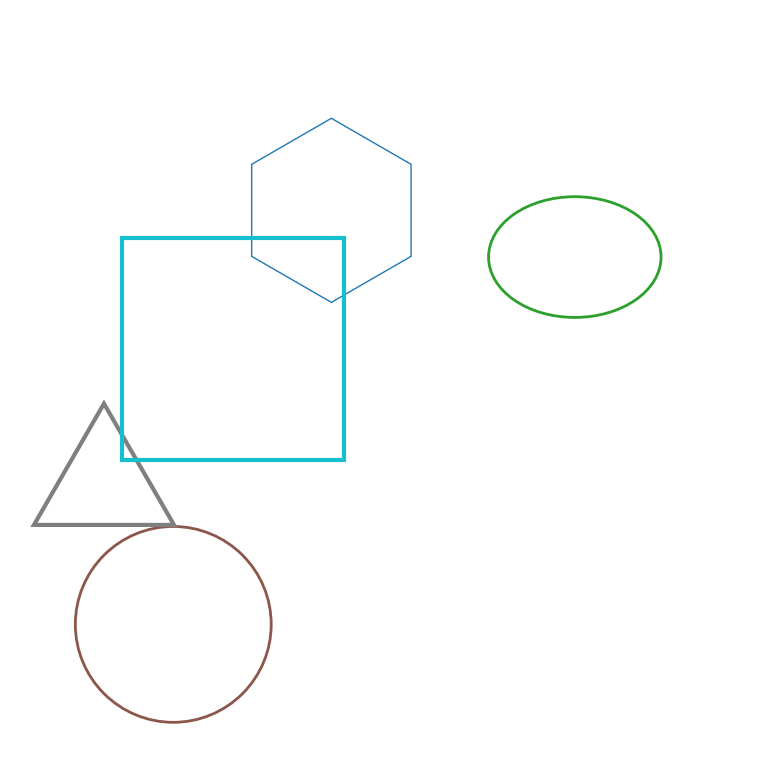[{"shape": "hexagon", "thickness": 0.5, "radius": 0.6, "center": [0.43, 0.727]}, {"shape": "oval", "thickness": 1, "radius": 0.56, "center": [0.746, 0.666]}, {"shape": "circle", "thickness": 1, "radius": 0.64, "center": [0.225, 0.189]}, {"shape": "triangle", "thickness": 1.5, "radius": 0.53, "center": [0.135, 0.371]}, {"shape": "square", "thickness": 1.5, "radius": 0.72, "center": [0.302, 0.546]}]